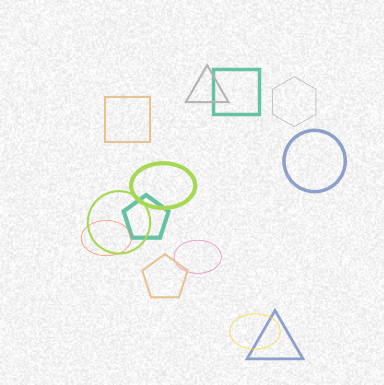[{"shape": "square", "thickness": 2.5, "radius": 0.3, "center": [0.613, 0.762]}, {"shape": "pentagon", "thickness": 3, "radius": 0.31, "center": [0.38, 0.432]}, {"shape": "oval", "thickness": 0.5, "radius": 0.33, "center": [0.276, 0.382]}, {"shape": "circle", "thickness": 2.5, "radius": 0.4, "center": [0.817, 0.582]}, {"shape": "triangle", "thickness": 2, "radius": 0.42, "center": [0.714, 0.11]}, {"shape": "oval", "thickness": 0.5, "radius": 0.31, "center": [0.514, 0.333]}, {"shape": "oval", "thickness": 3, "radius": 0.42, "center": [0.424, 0.518]}, {"shape": "circle", "thickness": 1.5, "radius": 0.41, "center": [0.309, 0.422]}, {"shape": "oval", "thickness": 0.5, "radius": 0.33, "center": [0.662, 0.139]}, {"shape": "square", "thickness": 1.5, "radius": 0.29, "center": [0.331, 0.689]}, {"shape": "pentagon", "thickness": 1.5, "radius": 0.31, "center": [0.428, 0.278]}, {"shape": "triangle", "thickness": 1.5, "radius": 0.32, "center": [0.538, 0.767]}, {"shape": "hexagon", "thickness": 0.5, "radius": 0.32, "center": [0.764, 0.736]}]